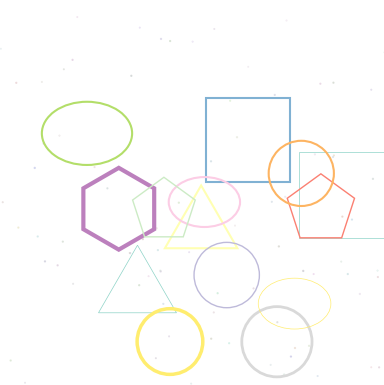[{"shape": "triangle", "thickness": 0.5, "radius": 0.58, "center": [0.357, 0.246]}, {"shape": "square", "thickness": 0.5, "radius": 0.55, "center": [0.889, 0.493]}, {"shape": "triangle", "thickness": 1.5, "radius": 0.54, "center": [0.522, 0.41]}, {"shape": "circle", "thickness": 1, "radius": 0.42, "center": [0.589, 0.286]}, {"shape": "pentagon", "thickness": 1, "radius": 0.46, "center": [0.833, 0.457]}, {"shape": "square", "thickness": 1.5, "radius": 0.55, "center": [0.645, 0.636]}, {"shape": "circle", "thickness": 1.5, "radius": 0.42, "center": [0.783, 0.55]}, {"shape": "oval", "thickness": 1.5, "radius": 0.59, "center": [0.226, 0.654]}, {"shape": "oval", "thickness": 1.5, "radius": 0.46, "center": [0.531, 0.475]}, {"shape": "circle", "thickness": 2, "radius": 0.46, "center": [0.719, 0.112]}, {"shape": "hexagon", "thickness": 3, "radius": 0.53, "center": [0.309, 0.458]}, {"shape": "pentagon", "thickness": 1, "radius": 0.43, "center": [0.426, 0.454]}, {"shape": "oval", "thickness": 0.5, "radius": 0.47, "center": [0.765, 0.211]}, {"shape": "circle", "thickness": 2.5, "radius": 0.43, "center": [0.441, 0.113]}]